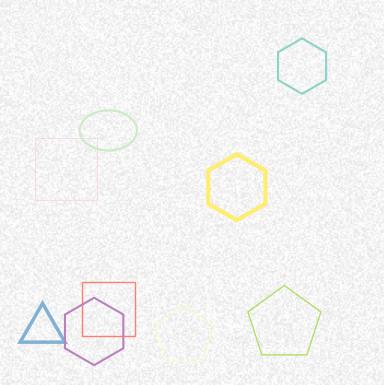[{"shape": "hexagon", "thickness": 1.5, "radius": 0.36, "center": [0.785, 0.828]}, {"shape": "pentagon", "thickness": 0.5, "radius": 0.4, "center": [0.478, 0.127]}, {"shape": "square", "thickness": 1, "radius": 0.35, "center": [0.282, 0.197]}, {"shape": "triangle", "thickness": 2.5, "radius": 0.34, "center": [0.11, 0.145]}, {"shape": "pentagon", "thickness": 1, "radius": 0.5, "center": [0.739, 0.159]}, {"shape": "square", "thickness": 0.5, "radius": 0.4, "center": [0.171, 0.562]}, {"shape": "hexagon", "thickness": 1.5, "radius": 0.44, "center": [0.245, 0.139]}, {"shape": "oval", "thickness": 1.5, "radius": 0.37, "center": [0.281, 0.661]}, {"shape": "hexagon", "thickness": 3, "radius": 0.43, "center": [0.615, 0.514]}]